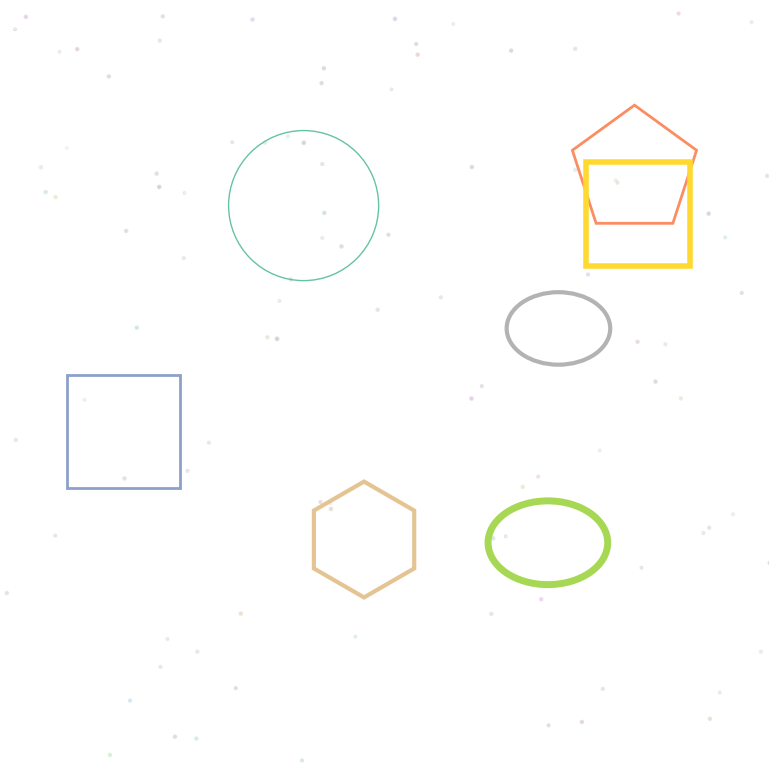[{"shape": "circle", "thickness": 0.5, "radius": 0.49, "center": [0.394, 0.733]}, {"shape": "pentagon", "thickness": 1, "radius": 0.42, "center": [0.824, 0.779]}, {"shape": "square", "thickness": 1, "radius": 0.37, "center": [0.16, 0.44]}, {"shape": "oval", "thickness": 2.5, "radius": 0.39, "center": [0.712, 0.295]}, {"shape": "square", "thickness": 2, "radius": 0.34, "center": [0.829, 0.722]}, {"shape": "hexagon", "thickness": 1.5, "radius": 0.38, "center": [0.473, 0.299]}, {"shape": "oval", "thickness": 1.5, "radius": 0.34, "center": [0.725, 0.573]}]